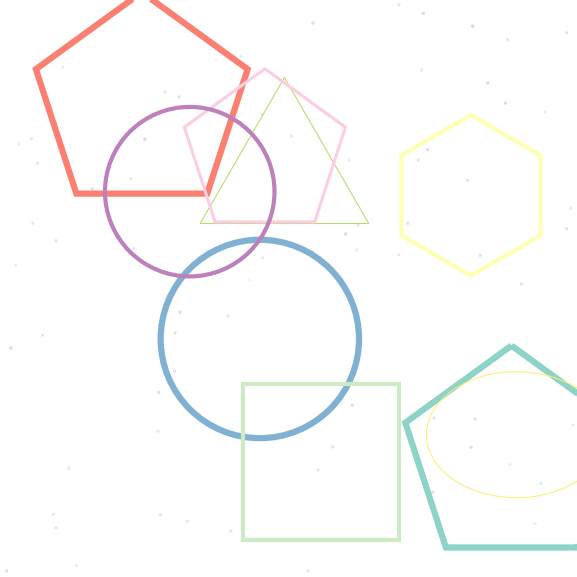[{"shape": "pentagon", "thickness": 3, "radius": 0.97, "center": [0.886, 0.207]}, {"shape": "hexagon", "thickness": 2, "radius": 0.7, "center": [0.815, 0.661]}, {"shape": "pentagon", "thickness": 3, "radius": 0.96, "center": [0.246, 0.82]}, {"shape": "circle", "thickness": 3, "radius": 0.86, "center": [0.45, 0.412]}, {"shape": "triangle", "thickness": 0.5, "radius": 0.84, "center": [0.493, 0.696]}, {"shape": "pentagon", "thickness": 1.5, "radius": 0.73, "center": [0.459, 0.734]}, {"shape": "circle", "thickness": 2, "radius": 0.73, "center": [0.329, 0.667]}, {"shape": "square", "thickness": 2, "radius": 0.68, "center": [0.556, 0.2]}, {"shape": "oval", "thickness": 0.5, "radius": 0.78, "center": [0.894, 0.246]}]